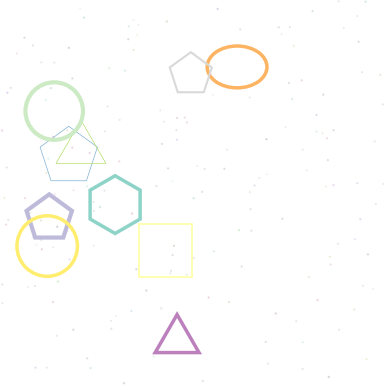[{"shape": "hexagon", "thickness": 2.5, "radius": 0.37, "center": [0.299, 0.469]}, {"shape": "square", "thickness": 1.5, "radius": 0.34, "center": [0.43, 0.35]}, {"shape": "pentagon", "thickness": 3, "radius": 0.31, "center": [0.128, 0.433]}, {"shape": "pentagon", "thickness": 0.5, "radius": 0.39, "center": [0.179, 0.594]}, {"shape": "oval", "thickness": 2.5, "radius": 0.39, "center": [0.616, 0.826]}, {"shape": "triangle", "thickness": 0.5, "radius": 0.37, "center": [0.21, 0.613]}, {"shape": "pentagon", "thickness": 1.5, "radius": 0.29, "center": [0.496, 0.807]}, {"shape": "triangle", "thickness": 2.5, "radius": 0.33, "center": [0.46, 0.117]}, {"shape": "circle", "thickness": 3, "radius": 0.37, "center": [0.141, 0.711]}, {"shape": "circle", "thickness": 2.5, "radius": 0.39, "center": [0.123, 0.361]}]